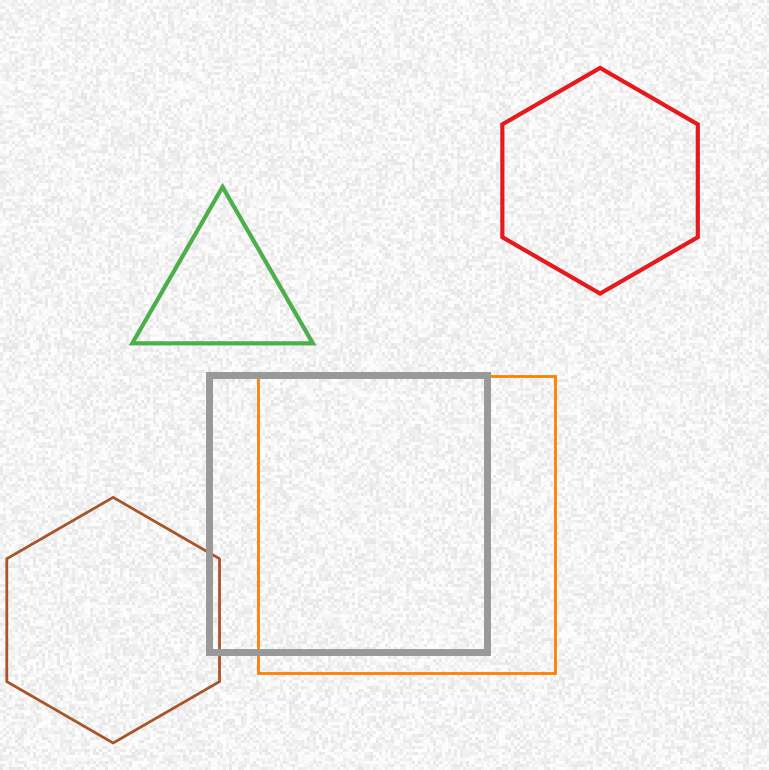[{"shape": "hexagon", "thickness": 1.5, "radius": 0.73, "center": [0.779, 0.765]}, {"shape": "triangle", "thickness": 1.5, "radius": 0.68, "center": [0.289, 0.622]}, {"shape": "square", "thickness": 1, "radius": 0.96, "center": [0.528, 0.319]}, {"shape": "hexagon", "thickness": 1, "radius": 0.8, "center": [0.147, 0.195]}, {"shape": "square", "thickness": 2.5, "radius": 0.9, "center": [0.452, 0.334]}]